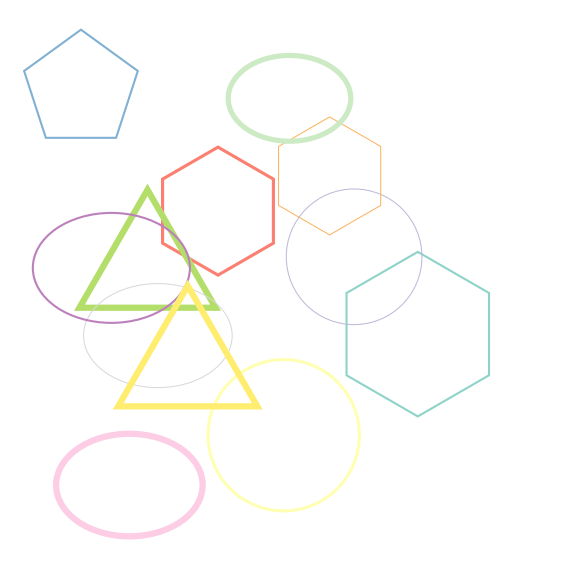[{"shape": "hexagon", "thickness": 1, "radius": 0.71, "center": [0.723, 0.421]}, {"shape": "circle", "thickness": 1.5, "radius": 0.66, "center": [0.491, 0.245]}, {"shape": "circle", "thickness": 0.5, "radius": 0.59, "center": [0.613, 0.554]}, {"shape": "hexagon", "thickness": 1.5, "radius": 0.55, "center": [0.377, 0.634]}, {"shape": "pentagon", "thickness": 1, "radius": 0.52, "center": [0.14, 0.844]}, {"shape": "hexagon", "thickness": 0.5, "radius": 0.51, "center": [0.571, 0.695]}, {"shape": "triangle", "thickness": 3, "radius": 0.68, "center": [0.255, 0.534]}, {"shape": "oval", "thickness": 3, "radius": 0.63, "center": [0.224, 0.159]}, {"shape": "oval", "thickness": 0.5, "radius": 0.64, "center": [0.273, 0.418]}, {"shape": "oval", "thickness": 1, "radius": 0.68, "center": [0.193, 0.535]}, {"shape": "oval", "thickness": 2.5, "radius": 0.53, "center": [0.501, 0.829]}, {"shape": "triangle", "thickness": 3, "radius": 0.7, "center": [0.325, 0.365]}]